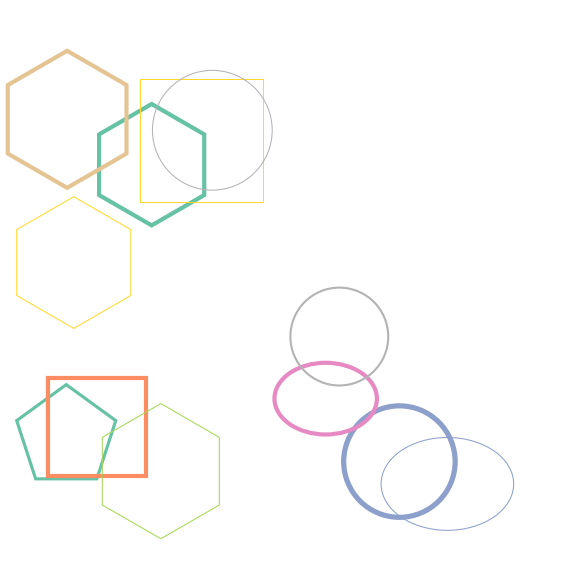[{"shape": "pentagon", "thickness": 1.5, "radius": 0.45, "center": [0.115, 0.243]}, {"shape": "hexagon", "thickness": 2, "radius": 0.53, "center": [0.263, 0.714]}, {"shape": "square", "thickness": 2, "radius": 0.42, "center": [0.169, 0.26]}, {"shape": "circle", "thickness": 2.5, "radius": 0.48, "center": [0.692, 0.2]}, {"shape": "oval", "thickness": 0.5, "radius": 0.57, "center": [0.775, 0.161]}, {"shape": "oval", "thickness": 2, "radius": 0.44, "center": [0.564, 0.309]}, {"shape": "hexagon", "thickness": 0.5, "radius": 0.59, "center": [0.278, 0.183]}, {"shape": "hexagon", "thickness": 0.5, "radius": 0.57, "center": [0.128, 0.544]}, {"shape": "square", "thickness": 0.5, "radius": 0.53, "center": [0.348, 0.756]}, {"shape": "hexagon", "thickness": 2, "radius": 0.59, "center": [0.116, 0.793]}, {"shape": "circle", "thickness": 1, "radius": 0.42, "center": [0.588, 0.416]}, {"shape": "circle", "thickness": 0.5, "radius": 0.52, "center": [0.368, 0.774]}]